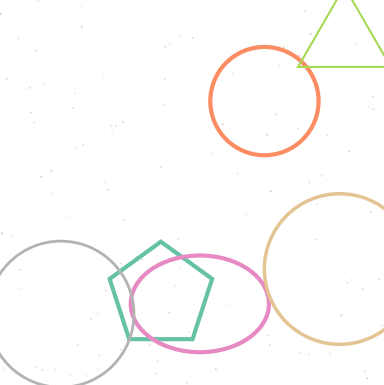[{"shape": "pentagon", "thickness": 3, "radius": 0.7, "center": [0.418, 0.232]}, {"shape": "circle", "thickness": 3, "radius": 0.7, "center": [0.687, 0.737]}, {"shape": "oval", "thickness": 3, "radius": 0.9, "center": [0.519, 0.211]}, {"shape": "triangle", "thickness": 1.5, "radius": 0.7, "center": [0.895, 0.896]}, {"shape": "circle", "thickness": 2.5, "radius": 0.98, "center": [0.882, 0.301]}, {"shape": "circle", "thickness": 2, "radius": 0.95, "center": [0.158, 0.184]}]